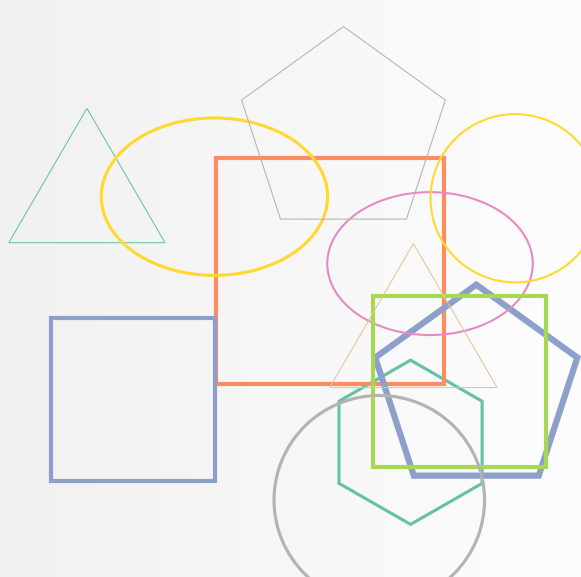[{"shape": "hexagon", "thickness": 1.5, "radius": 0.71, "center": [0.706, 0.233]}, {"shape": "triangle", "thickness": 0.5, "radius": 0.78, "center": [0.15, 0.656]}, {"shape": "square", "thickness": 2, "radius": 0.98, "center": [0.568, 0.53]}, {"shape": "pentagon", "thickness": 3, "radius": 0.91, "center": [0.819, 0.323]}, {"shape": "square", "thickness": 2, "radius": 0.71, "center": [0.229, 0.307]}, {"shape": "oval", "thickness": 1, "radius": 0.88, "center": [0.74, 0.543]}, {"shape": "square", "thickness": 2, "radius": 0.74, "center": [0.79, 0.338]}, {"shape": "circle", "thickness": 1, "radius": 0.73, "center": [0.886, 0.656]}, {"shape": "oval", "thickness": 1.5, "radius": 0.97, "center": [0.369, 0.659]}, {"shape": "triangle", "thickness": 0.5, "radius": 0.83, "center": [0.711, 0.411]}, {"shape": "circle", "thickness": 1.5, "radius": 0.91, "center": [0.653, 0.133]}, {"shape": "pentagon", "thickness": 0.5, "radius": 0.92, "center": [0.591, 0.769]}]